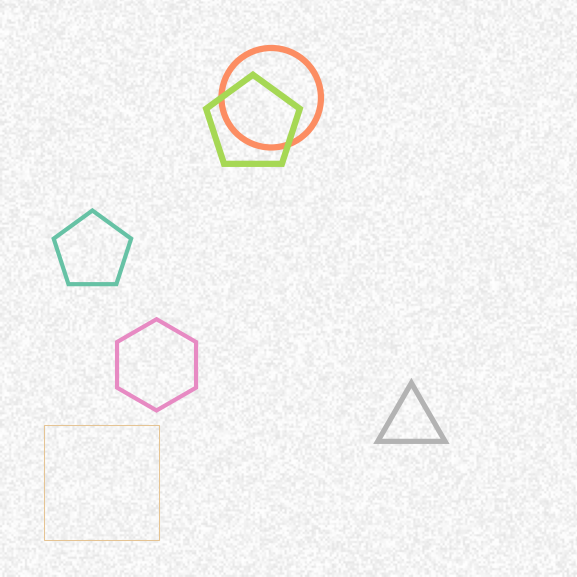[{"shape": "pentagon", "thickness": 2, "radius": 0.35, "center": [0.16, 0.564]}, {"shape": "circle", "thickness": 3, "radius": 0.43, "center": [0.47, 0.83]}, {"shape": "hexagon", "thickness": 2, "radius": 0.39, "center": [0.271, 0.367]}, {"shape": "pentagon", "thickness": 3, "radius": 0.43, "center": [0.438, 0.784]}, {"shape": "square", "thickness": 0.5, "radius": 0.5, "center": [0.175, 0.164]}, {"shape": "triangle", "thickness": 2.5, "radius": 0.34, "center": [0.712, 0.269]}]